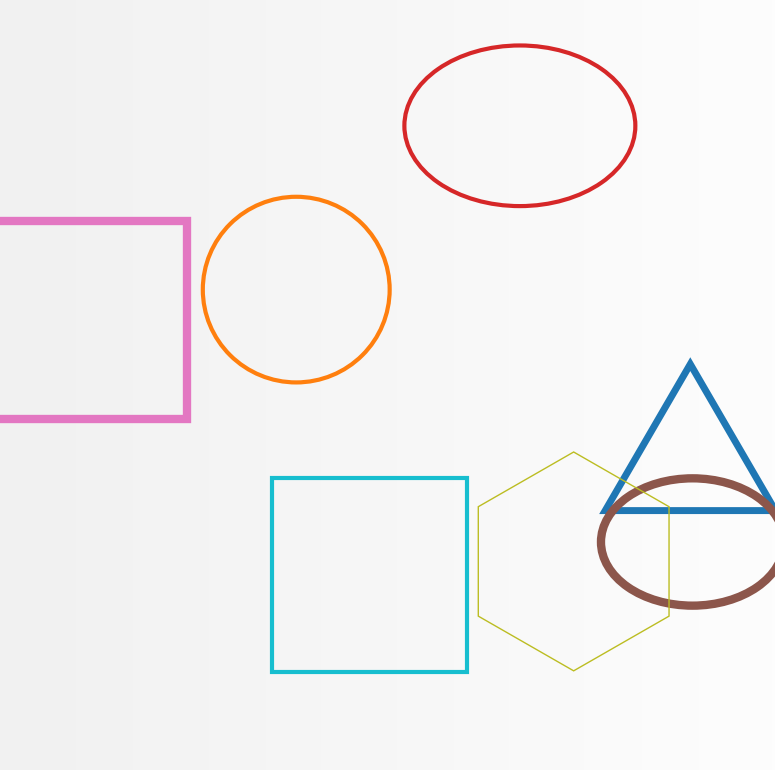[{"shape": "triangle", "thickness": 2.5, "radius": 0.63, "center": [0.891, 0.4]}, {"shape": "circle", "thickness": 1.5, "radius": 0.6, "center": [0.382, 0.624]}, {"shape": "oval", "thickness": 1.5, "radius": 0.75, "center": [0.671, 0.837]}, {"shape": "oval", "thickness": 3, "radius": 0.59, "center": [0.894, 0.296]}, {"shape": "square", "thickness": 3, "radius": 0.64, "center": [0.113, 0.584]}, {"shape": "hexagon", "thickness": 0.5, "radius": 0.71, "center": [0.74, 0.271]}, {"shape": "square", "thickness": 1.5, "radius": 0.63, "center": [0.477, 0.253]}]